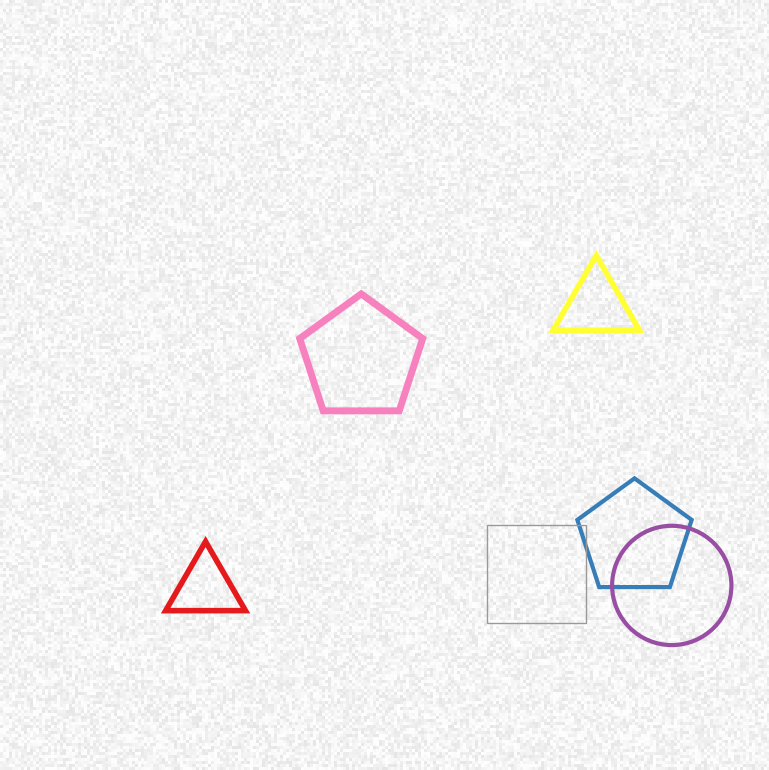[{"shape": "triangle", "thickness": 2, "radius": 0.3, "center": [0.267, 0.237]}, {"shape": "pentagon", "thickness": 1.5, "radius": 0.39, "center": [0.824, 0.301]}, {"shape": "circle", "thickness": 1.5, "radius": 0.39, "center": [0.872, 0.24]}, {"shape": "triangle", "thickness": 2, "radius": 0.32, "center": [0.774, 0.603]}, {"shape": "pentagon", "thickness": 2.5, "radius": 0.42, "center": [0.469, 0.534]}, {"shape": "square", "thickness": 0.5, "radius": 0.32, "center": [0.697, 0.255]}]